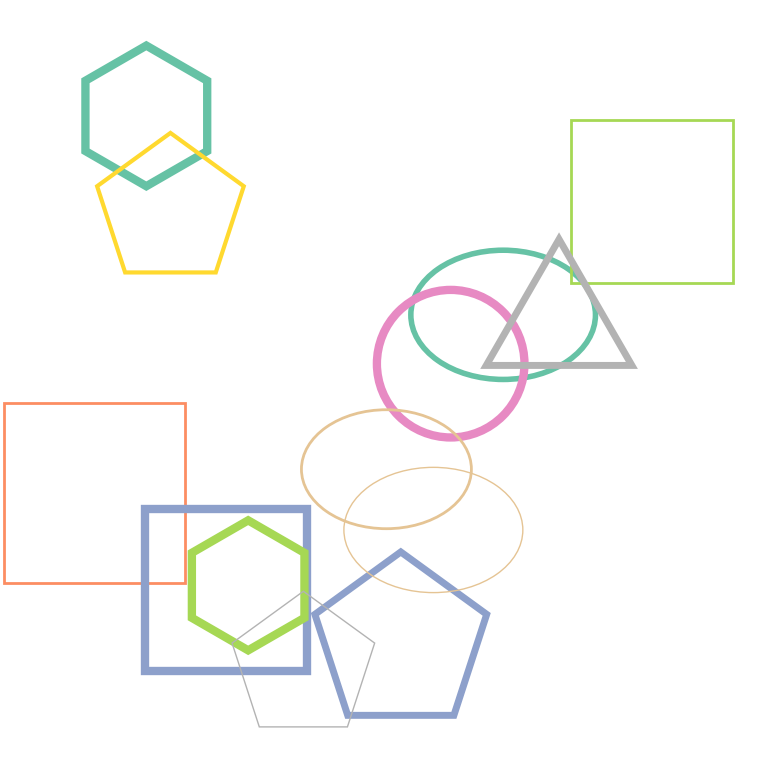[{"shape": "hexagon", "thickness": 3, "radius": 0.46, "center": [0.19, 0.849]}, {"shape": "oval", "thickness": 2, "radius": 0.6, "center": [0.653, 0.591]}, {"shape": "square", "thickness": 1, "radius": 0.59, "center": [0.123, 0.36]}, {"shape": "square", "thickness": 3, "radius": 0.53, "center": [0.293, 0.234]}, {"shape": "pentagon", "thickness": 2.5, "radius": 0.59, "center": [0.521, 0.166]}, {"shape": "circle", "thickness": 3, "radius": 0.48, "center": [0.585, 0.528]}, {"shape": "hexagon", "thickness": 3, "radius": 0.42, "center": [0.322, 0.24]}, {"shape": "square", "thickness": 1, "radius": 0.53, "center": [0.847, 0.738]}, {"shape": "pentagon", "thickness": 1.5, "radius": 0.5, "center": [0.221, 0.727]}, {"shape": "oval", "thickness": 0.5, "radius": 0.58, "center": [0.563, 0.312]}, {"shape": "oval", "thickness": 1, "radius": 0.55, "center": [0.502, 0.391]}, {"shape": "triangle", "thickness": 2.5, "radius": 0.55, "center": [0.726, 0.58]}, {"shape": "pentagon", "thickness": 0.5, "radius": 0.49, "center": [0.394, 0.135]}]